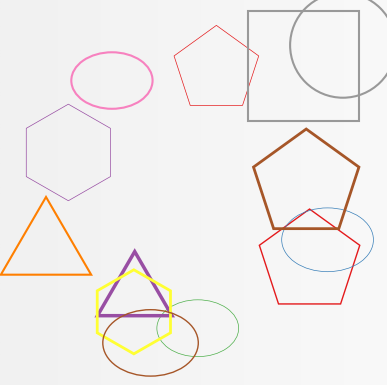[{"shape": "pentagon", "thickness": 0.5, "radius": 0.57, "center": [0.558, 0.819]}, {"shape": "pentagon", "thickness": 1, "radius": 0.68, "center": [0.799, 0.321]}, {"shape": "oval", "thickness": 0.5, "radius": 0.59, "center": [0.845, 0.377]}, {"shape": "oval", "thickness": 0.5, "radius": 0.53, "center": [0.51, 0.147]}, {"shape": "triangle", "thickness": 2.5, "radius": 0.55, "center": [0.348, 0.236]}, {"shape": "hexagon", "thickness": 0.5, "radius": 0.63, "center": [0.176, 0.604]}, {"shape": "triangle", "thickness": 1.5, "radius": 0.67, "center": [0.119, 0.354]}, {"shape": "hexagon", "thickness": 2, "radius": 0.55, "center": [0.345, 0.19]}, {"shape": "pentagon", "thickness": 2, "radius": 0.72, "center": [0.79, 0.522]}, {"shape": "oval", "thickness": 1, "radius": 0.62, "center": [0.389, 0.109]}, {"shape": "oval", "thickness": 1.5, "radius": 0.52, "center": [0.289, 0.791]}, {"shape": "circle", "thickness": 1.5, "radius": 0.68, "center": [0.885, 0.882]}, {"shape": "square", "thickness": 1.5, "radius": 0.71, "center": [0.783, 0.828]}]